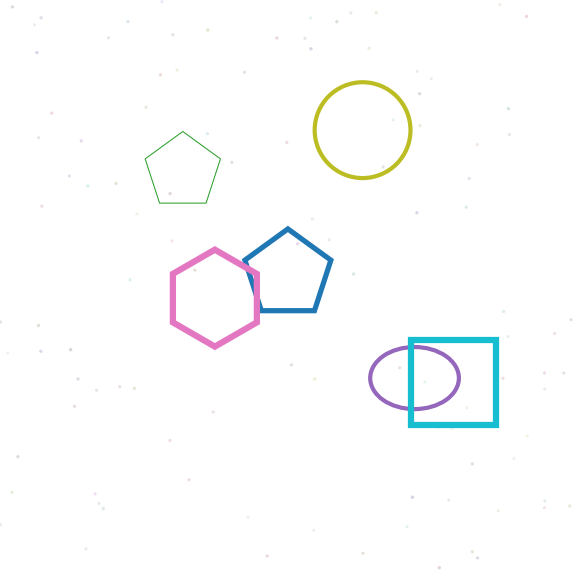[{"shape": "pentagon", "thickness": 2.5, "radius": 0.39, "center": [0.499, 0.524]}, {"shape": "pentagon", "thickness": 0.5, "radius": 0.34, "center": [0.317, 0.703]}, {"shape": "oval", "thickness": 2, "radius": 0.38, "center": [0.718, 0.344]}, {"shape": "hexagon", "thickness": 3, "radius": 0.42, "center": [0.372, 0.483]}, {"shape": "circle", "thickness": 2, "radius": 0.41, "center": [0.628, 0.774]}, {"shape": "square", "thickness": 3, "radius": 0.37, "center": [0.786, 0.337]}]